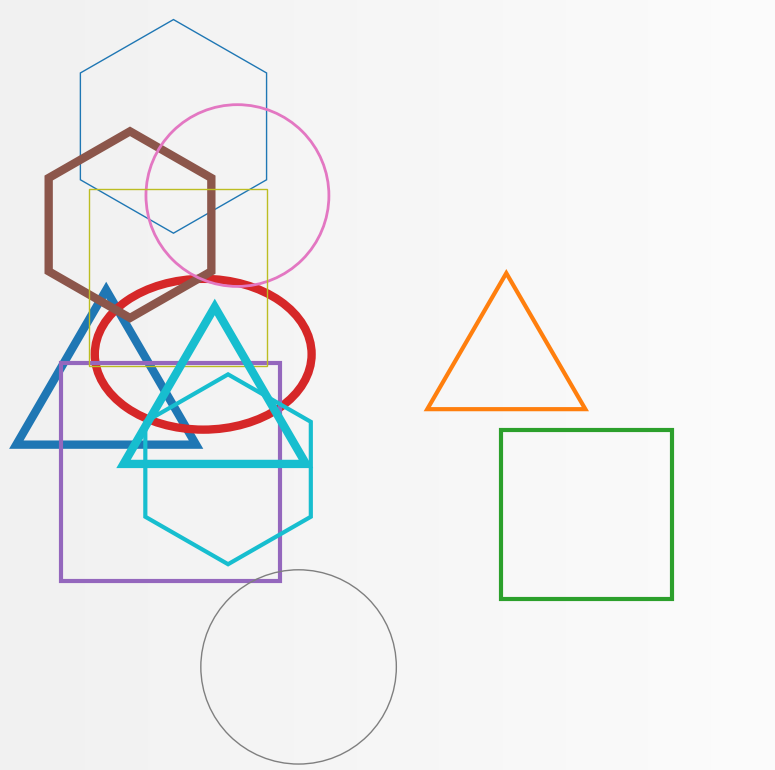[{"shape": "hexagon", "thickness": 0.5, "radius": 0.69, "center": [0.224, 0.836]}, {"shape": "triangle", "thickness": 3, "radius": 0.67, "center": [0.137, 0.489]}, {"shape": "triangle", "thickness": 1.5, "radius": 0.59, "center": [0.653, 0.527]}, {"shape": "square", "thickness": 1.5, "radius": 0.55, "center": [0.757, 0.332]}, {"shape": "oval", "thickness": 3, "radius": 0.7, "center": [0.262, 0.54]}, {"shape": "square", "thickness": 1.5, "radius": 0.71, "center": [0.221, 0.387]}, {"shape": "hexagon", "thickness": 3, "radius": 0.61, "center": [0.168, 0.708]}, {"shape": "circle", "thickness": 1, "radius": 0.59, "center": [0.306, 0.746]}, {"shape": "circle", "thickness": 0.5, "radius": 0.63, "center": [0.385, 0.134]}, {"shape": "square", "thickness": 0.5, "radius": 0.58, "center": [0.23, 0.64]}, {"shape": "triangle", "thickness": 3, "radius": 0.68, "center": [0.277, 0.465]}, {"shape": "hexagon", "thickness": 1.5, "radius": 0.62, "center": [0.294, 0.391]}]